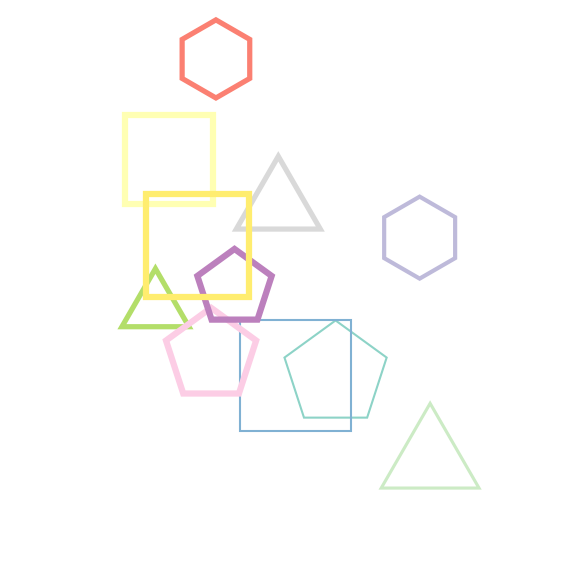[{"shape": "pentagon", "thickness": 1, "radius": 0.47, "center": [0.581, 0.351]}, {"shape": "square", "thickness": 3, "radius": 0.38, "center": [0.292, 0.724]}, {"shape": "hexagon", "thickness": 2, "radius": 0.35, "center": [0.727, 0.588]}, {"shape": "hexagon", "thickness": 2.5, "radius": 0.34, "center": [0.374, 0.897]}, {"shape": "square", "thickness": 1, "radius": 0.48, "center": [0.512, 0.349]}, {"shape": "triangle", "thickness": 2.5, "radius": 0.34, "center": [0.269, 0.467]}, {"shape": "pentagon", "thickness": 3, "radius": 0.41, "center": [0.365, 0.384]}, {"shape": "triangle", "thickness": 2.5, "radius": 0.42, "center": [0.482, 0.644]}, {"shape": "pentagon", "thickness": 3, "radius": 0.34, "center": [0.406, 0.5]}, {"shape": "triangle", "thickness": 1.5, "radius": 0.49, "center": [0.745, 0.203]}, {"shape": "square", "thickness": 3, "radius": 0.44, "center": [0.342, 0.574]}]